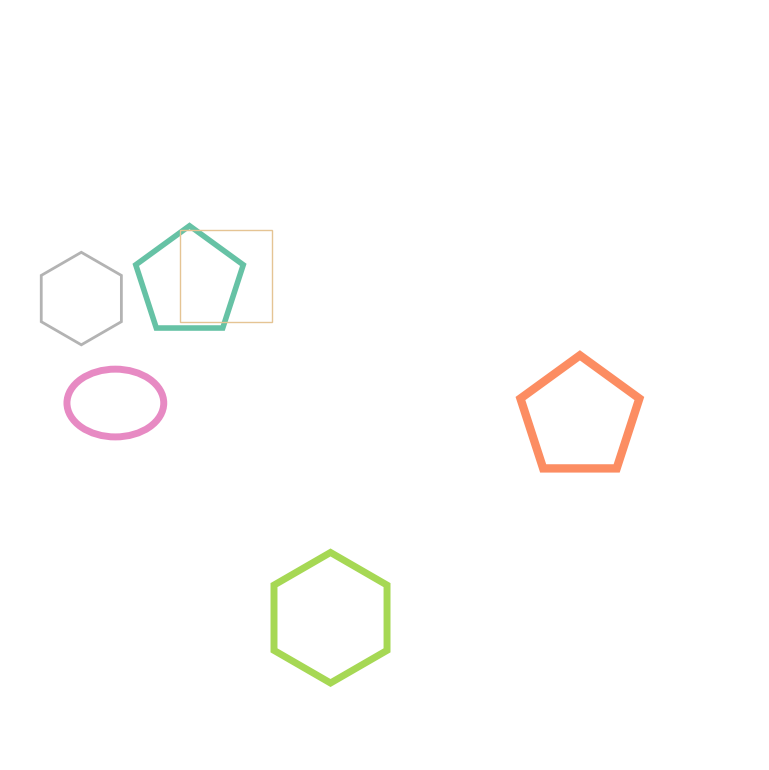[{"shape": "pentagon", "thickness": 2, "radius": 0.37, "center": [0.246, 0.633]}, {"shape": "pentagon", "thickness": 3, "radius": 0.41, "center": [0.753, 0.457]}, {"shape": "oval", "thickness": 2.5, "radius": 0.31, "center": [0.15, 0.477]}, {"shape": "hexagon", "thickness": 2.5, "radius": 0.42, "center": [0.429, 0.198]}, {"shape": "square", "thickness": 0.5, "radius": 0.3, "center": [0.293, 0.641]}, {"shape": "hexagon", "thickness": 1, "radius": 0.3, "center": [0.106, 0.612]}]